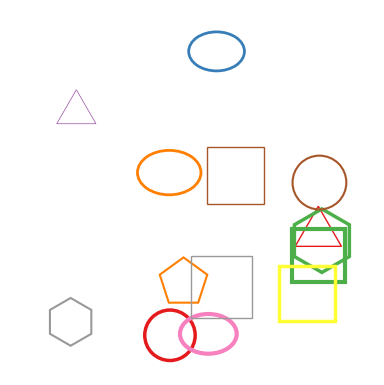[{"shape": "circle", "thickness": 2.5, "radius": 0.33, "center": [0.441, 0.129]}, {"shape": "triangle", "thickness": 1, "radius": 0.35, "center": [0.827, 0.395]}, {"shape": "oval", "thickness": 2, "radius": 0.36, "center": [0.562, 0.867]}, {"shape": "square", "thickness": 3, "radius": 0.34, "center": [0.828, 0.336]}, {"shape": "hexagon", "thickness": 2.5, "radius": 0.41, "center": [0.836, 0.375]}, {"shape": "triangle", "thickness": 0.5, "radius": 0.29, "center": [0.198, 0.708]}, {"shape": "oval", "thickness": 2, "radius": 0.41, "center": [0.44, 0.552]}, {"shape": "pentagon", "thickness": 1.5, "radius": 0.32, "center": [0.477, 0.266]}, {"shape": "square", "thickness": 2.5, "radius": 0.36, "center": [0.797, 0.238]}, {"shape": "square", "thickness": 1, "radius": 0.37, "center": [0.612, 0.544]}, {"shape": "circle", "thickness": 1.5, "radius": 0.35, "center": [0.83, 0.526]}, {"shape": "oval", "thickness": 3, "radius": 0.37, "center": [0.541, 0.133]}, {"shape": "square", "thickness": 1, "radius": 0.4, "center": [0.576, 0.255]}, {"shape": "hexagon", "thickness": 1.5, "radius": 0.31, "center": [0.183, 0.164]}]